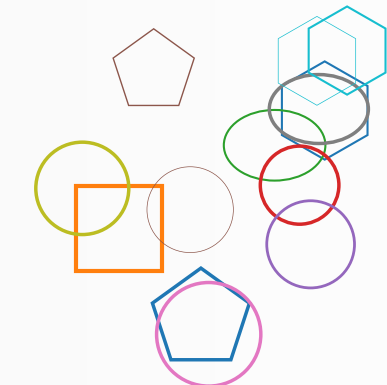[{"shape": "pentagon", "thickness": 2.5, "radius": 0.66, "center": [0.518, 0.172]}, {"shape": "hexagon", "thickness": 1.5, "radius": 0.64, "center": [0.838, 0.713]}, {"shape": "square", "thickness": 3, "radius": 0.55, "center": [0.306, 0.407]}, {"shape": "oval", "thickness": 1.5, "radius": 0.66, "center": [0.709, 0.623]}, {"shape": "circle", "thickness": 2.5, "radius": 0.51, "center": [0.773, 0.519]}, {"shape": "circle", "thickness": 2, "radius": 0.57, "center": [0.802, 0.365]}, {"shape": "pentagon", "thickness": 1, "radius": 0.55, "center": [0.397, 0.815]}, {"shape": "circle", "thickness": 0.5, "radius": 0.56, "center": [0.491, 0.455]}, {"shape": "circle", "thickness": 2.5, "radius": 0.67, "center": [0.539, 0.132]}, {"shape": "oval", "thickness": 2.5, "radius": 0.64, "center": [0.823, 0.717]}, {"shape": "circle", "thickness": 2.5, "radius": 0.6, "center": [0.212, 0.511]}, {"shape": "hexagon", "thickness": 1.5, "radius": 0.57, "center": [0.896, 0.869]}, {"shape": "hexagon", "thickness": 0.5, "radius": 0.58, "center": [0.818, 0.842]}]